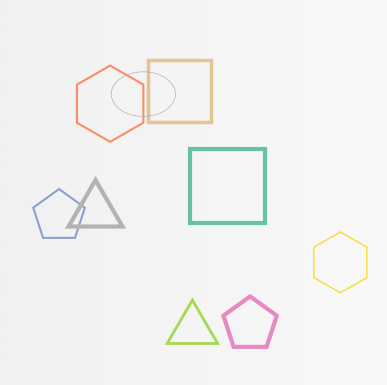[{"shape": "square", "thickness": 3, "radius": 0.48, "center": [0.587, 0.517]}, {"shape": "hexagon", "thickness": 1.5, "radius": 0.49, "center": [0.284, 0.731]}, {"shape": "pentagon", "thickness": 1.5, "radius": 0.35, "center": [0.152, 0.439]}, {"shape": "pentagon", "thickness": 3, "radius": 0.36, "center": [0.645, 0.158]}, {"shape": "triangle", "thickness": 2, "radius": 0.38, "center": [0.497, 0.145]}, {"shape": "hexagon", "thickness": 1, "radius": 0.39, "center": [0.878, 0.319]}, {"shape": "square", "thickness": 2.5, "radius": 0.41, "center": [0.464, 0.764]}, {"shape": "triangle", "thickness": 3, "radius": 0.4, "center": [0.246, 0.452]}, {"shape": "oval", "thickness": 0.5, "radius": 0.41, "center": [0.37, 0.756]}]